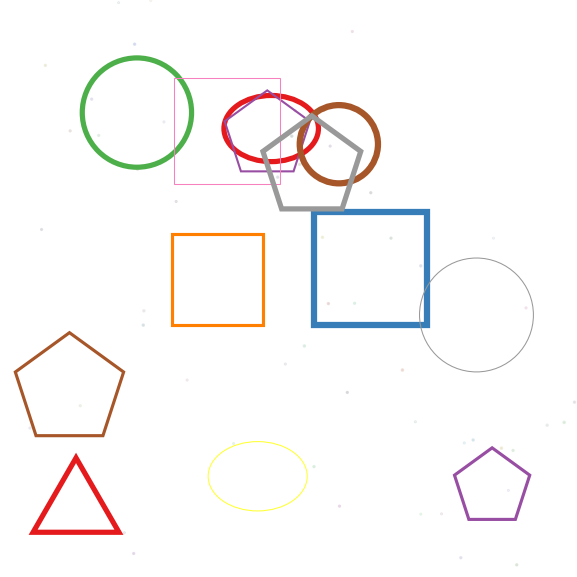[{"shape": "triangle", "thickness": 2.5, "radius": 0.43, "center": [0.132, 0.12]}, {"shape": "oval", "thickness": 2.5, "radius": 0.41, "center": [0.47, 0.777]}, {"shape": "square", "thickness": 3, "radius": 0.49, "center": [0.641, 0.534]}, {"shape": "circle", "thickness": 2.5, "radius": 0.47, "center": [0.237, 0.804]}, {"shape": "pentagon", "thickness": 1, "radius": 0.39, "center": [0.463, 0.765]}, {"shape": "pentagon", "thickness": 1.5, "radius": 0.34, "center": [0.852, 0.155]}, {"shape": "square", "thickness": 1.5, "radius": 0.39, "center": [0.377, 0.515]}, {"shape": "oval", "thickness": 0.5, "radius": 0.43, "center": [0.446, 0.174]}, {"shape": "circle", "thickness": 3, "radius": 0.34, "center": [0.587, 0.749]}, {"shape": "pentagon", "thickness": 1.5, "radius": 0.49, "center": [0.12, 0.324]}, {"shape": "square", "thickness": 0.5, "radius": 0.46, "center": [0.393, 0.772]}, {"shape": "pentagon", "thickness": 2.5, "radius": 0.45, "center": [0.54, 0.709]}, {"shape": "circle", "thickness": 0.5, "radius": 0.49, "center": [0.825, 0.454]}]